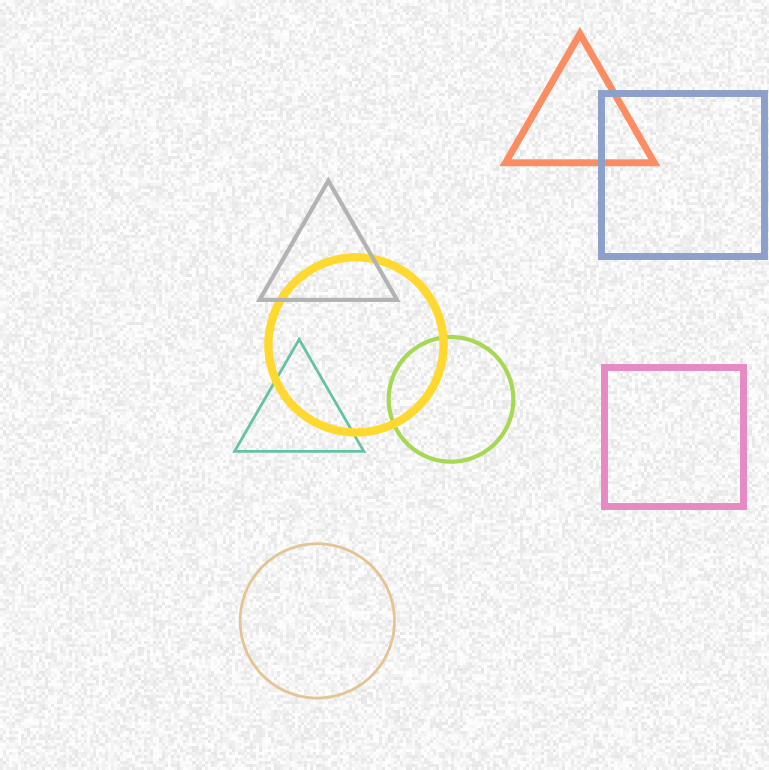[{"shape": "triangle", "thickness": 1, "radius": 0.48, "center": [0.389, 0.462]}, {"shape": "triangle", "thickness": 2.5, "radius": 0.56, "center": [0.753, 0.844]}, {"shape": "square", "thickness": 2.5, "radius": 0.53, "center": [0.887, 0.773]}, {"shape": "square", "thickness": 2.5, "radius": 0.45, "center": [0.875, 0.434]}, {"shape": "circle", "thickness": 1.5, "radius": 0.4, "center": [0.586, 0.481]}, {"shape": "circle", "thickness": 3, "radius": 0.57, "center": [0.462, 0.552]}, {"shape": "circle", "thickness": 1, "radius": 0.5, "center": [0.412, 0.194]}, {"shape": "triangle", "thickness": 1.5, "radius": 0.52, "center": [0.426, 0.662]}]